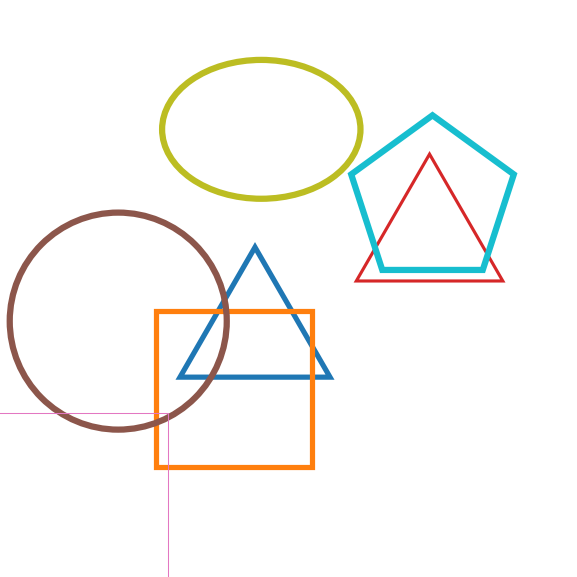[{"shape": "triangle", "thickness": 2.5, "radius": 0.75, "center": [0.442, 0.421]}, {"shape": "square", "thickness": 2.5, "radius": 0.68, "center": [0.405, 0.326]}, {"shape": "triangle", "thickness": 1.5, "radius": 0.73, "center": [0.744, 0.586]}, {"shape": "circle", "thickness": 3, "radius": 0.94, "center": [0.205, 0.443]}, {"shape": "square", "thickness": 0.5, "radius": 0.78, "center": [0.135, 0.129]}, {"shape": "oval", "thickness": 3, "radius": 0.86, "center": [0.452, 0.775]}, {"shape": "pentagon", "thickness": 3, "radius": 0.74, "center": [0.749, 0.651]}]